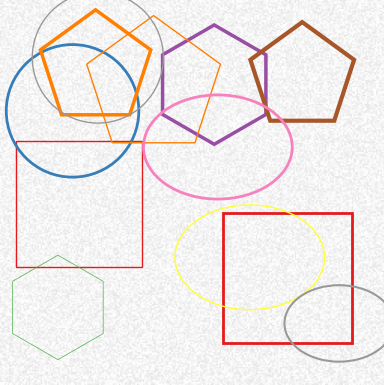[{"shape": "square", "thickness": 2, "radius": 0.84, "center": [0.747, 0.277]}, {"shape": "square", "thickness": 1, "radius": 0.82, "center": [0.204, 0.469]}, {"shape": "circle", "thickness": 2, "radius": 0.86, "center": [0.188, 0.712]}, {"shape": "hexagon", "thickness": 0.5, "radius": 0.68, "center": [0.15, 0.202]}, {"shape": "hexagon", "thickness": 2.5, "radius": 0.77, "center": [0.556, 0.78]}, {"shape": "pentagon", "thickness": 2.5, "radius": 0.75, "center": [0.248, 0.824]}, {"shape": "pentagon", "thickness": 1, "radius": 0.91, "center": [0.399, 0.777]}, {"shape": "oval", "thickness": 1, "radius": 0.97, "center": [0.649, 0.332]}, {"shape": "pentagon", "thickness": 3, "radius": 0.71, "center": [0.785, 0.801]}, {"shape": "oval", "thickness": 2, "radius": 0.97, "center": [0.566, 0.618]}, {"shape": "circle", "thickness": 1, "radius": 0.85, "center": [0.254, 0.851]}, {"shape": "oval", "thickness": 1.5, "radius": 0.71, "center": [0.881, 0.16]}]